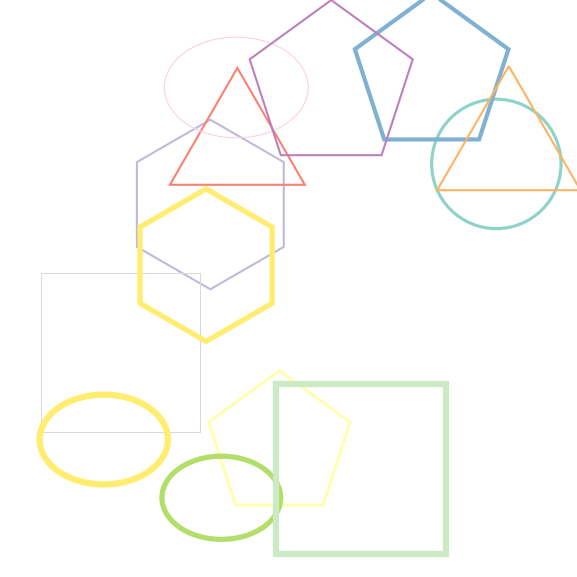[{"shape": "circle", "thickness": 1.5, "radius": 0.56, "center": [0.859, 0.715]}, {"shape": "pentagon", "thickness": 1.5, "radius": 0.64, "center": [0.484, 0.229]}, {"shape": "hexagon", "thickness": 1, "radius": 0.73, "center": [0.364, 0.645]}, {"shape": "triangle", "thickness": 1, "radius": 0.67, "center": [0.411, 0.747]}, {"shape": "pentagon", "thickness": 2, "radius": 0.7, "center": [0.747, 0.871]}, {"shape": "triangle", "thickness": 1, "radius": 0.72, "center": [0.881, 0.741]}, {"shape": "oval", "thickness": 2.5, "radius": 0.51, "center": [0.383, 0.137]}, {"shape": "oval", "thickness": 0.5, "radius": 0.62, "center": [0.409, 0.848]}, {"shape": "square", "thickness": 0.5, "radius": 0.69, "center": [0.209, 0.389]}, {"shape": "pentagon", "thickness": 1, "radius": 0.74, "center": [0.574, 0.851]}, {"shape": "square", "thickness": 3, "radius": 0.73, "center": [0.625, 0.187]}, {"shape": "oval", "thickness": 3, "radius": 0.56, "center": [0.18, 0.238]}, {"shape": "hexagon", "thickness": 2.5, "radius": 0.66, "center": [0.357, 0.54]}]